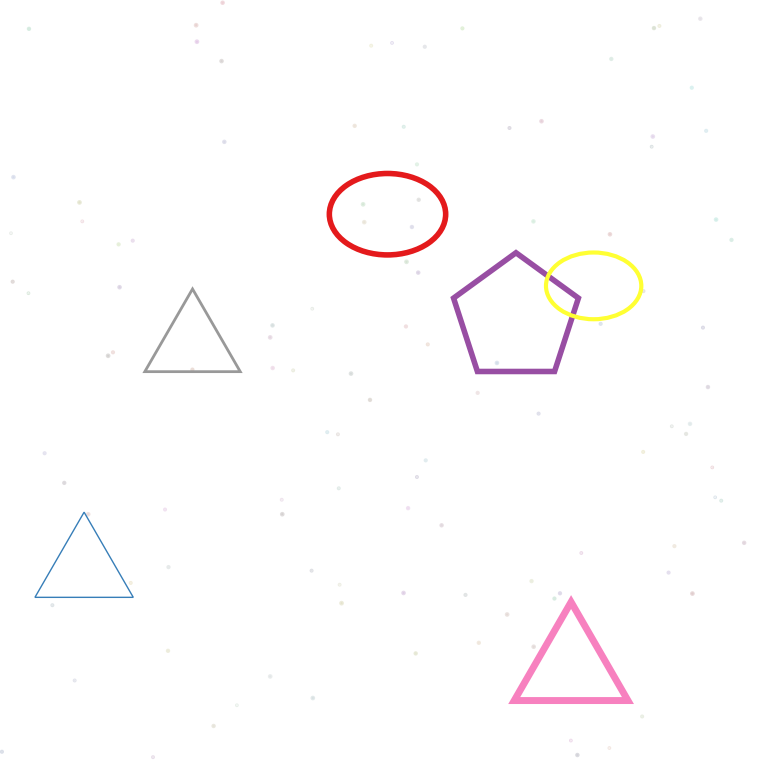[{"shape": "oval", "thickness": 2, "radius": 0.38, "center": [0.503, 0.722]}, {"shape": "triangle", "thickness": 0.5, "radius": 0.37, "center": [0.109, 0.261]}, {"shape": "pentagon", "thickness": 2, "radius": 0.43, "center": [0.67, 0.587]}, {"shape": "oval", "thickness": 1.5, "radius": 0.31, "center": [0.771, 0.629]}, {"shape": "triangle", "thickness": 2.5, "radius": 0.43, "center": [0.742, 0.133]}, {"shape": "triangle", "thickness": 1, "radius": 0.36, "center": [0.25, 0.553]}]